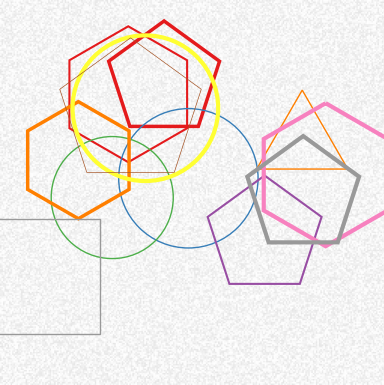[{"shape": "pentagon", "thickness": 2.5, "radius": 0.76, "center": [0.426, 0.794]}, {"shape": "hexagon", "thickness": 1.5, "radius": 0.88, "center": [0.333, 0.755]}, {"shape": "circle", "thickness": 1, "radius": 0.9, "center": [0.489, 0.537]}, {"shape": "circle", "thickness": 1, "radius": 0.79, "center": [0.292, 0.487]}, {"shape": "pentagon", "thickness": 1.5, "radius": 0.78, "center": [0.687, 0.389]}, {"shape": "triangle", "thickness": 1, "radius": 0.68, "center": [0.785, 0.629]}, {"shape": "hexagon", "thickness": 2.5, "radius": 0.76, "center": [0.204, 0.584]}, {"shape": "circle", "thickness": 3, "radius": 0.95, "center": [0.378, 0.719]}, {"shape": "pentagon", "thickness": 0.5, "radius": 0.97, "center": [0.339, 0.708]}, {"shape": "hexagon", "thickness": 3, "radius": 0.93, "center": [0.846, 0.546]}, {"shape": "pentagon", "thickness": 3, "radius": 0.76, "center": [0.787, 0.494]}, {"shape": "square", "thickness": 1, "radius": 0.74, "center": [0.111, 0.282]}]